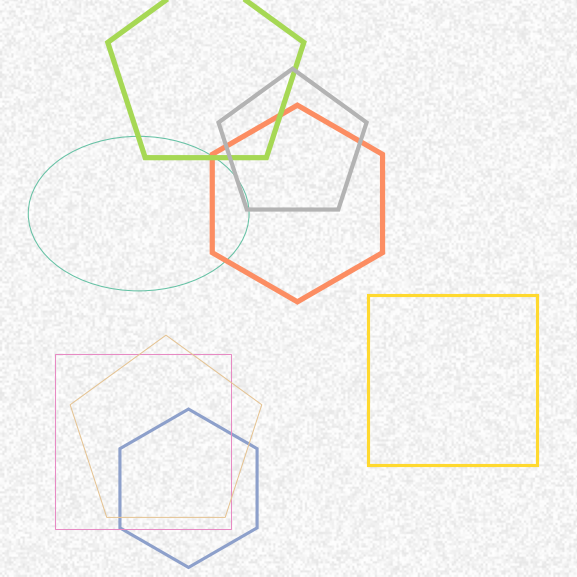[{"shape": "oval", "thickness": 0.5, "radius": 0.96, "center": [0.24, 0.629]}, {"shape": "hexagon", "thickness": 2.5, "radius": 0.85, "center": [0.515, 0.647]}, {"shape": "hexagon", "thickness": 1.5, "radius": 0.69, "center": [0.326, 0.154]}, {"shape": "square", "thickness": 0.5, "radius": 0.76, "center": [0.248, 0.234]}, {"shape": "pentagon", "thickness": 2.5, "radius": 0.89, "center": [0.356, 0.871]}, {"shape": "square", "thickness": 1.5, "radius": 0.73, "center": [0.783, 0.341]}, {"shape": "pentagon", "thickness": 0.5, "radius": 0.87, "center": [0.287, 0.244]}, {"shape": "pentagon", "thickness": 2, "radius": 0.67, "center": [0.507, 0.745]}]